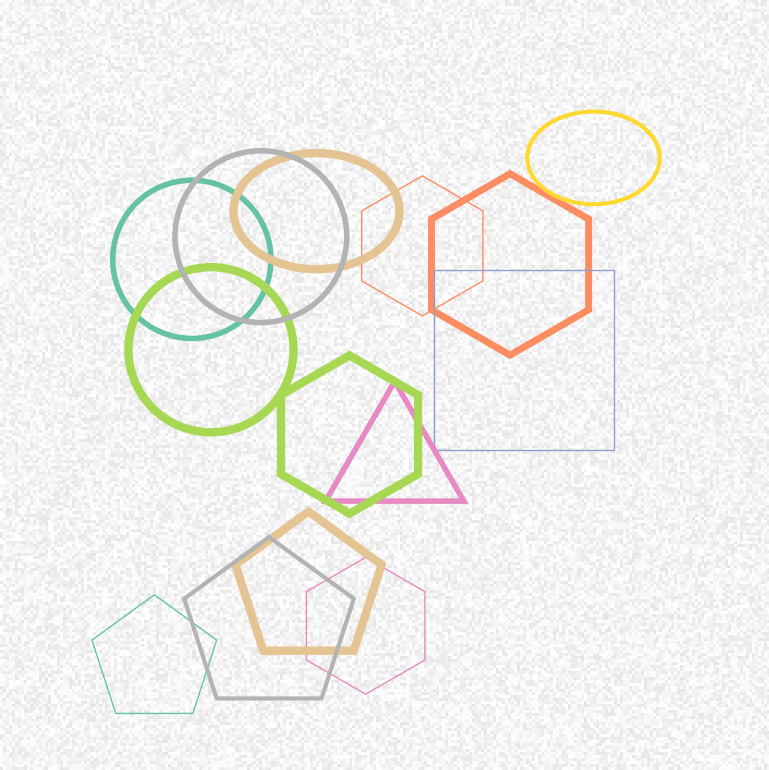[{"shape": "circle", "thickness": 2, "radius": 0.51, "center": [0.249, 0.663]}, {"shape": "pentagon", "thickness": 0.5, "radius": 0.43, "center": [0.2, 0.142]}, {"shape": "hexagon", "thickness": 2.5, "radius": 0.59, "center": [0.662, 0.657]}, {"shape": "hexagon", "thickness": 0.5, "radius": 0.45, "center": [0.548, 0.681]}, {"shape": "square", "thickness": 0.5, "radius": 0.58, "center": [0.681, 0.532]}, {"shape": "hexagon", "thickness": 0.5, "radius": 0.44, "center": [0.475, 0.187]}, {"shape": "triangle", "thickness": 2, "radius": 0.52, "center": [0.513, 0.401]}, {"shape": "hexagon", "thickness": 3, "radius": 0.51, "center": [0.454, 0.436]}, {"shape": "circle", "thickness": 3, "radius": 0.54, "center": [0.274, 0.546]}, {"shape": "oval", "thickness": 1.5, "radius": 0.43, "center": [0.771, 0.795]}, {"shape": "oval", "thickness": 3, "radius": 0.54, "center": [0.411, 0.726]}, {"shape": "pentagon", "thickness": 3, "radius": 0.5, "center": [0.401, 0.236]}, {"shape": "circle", "thickness": 2, "radius": 0.56, "center": [0.339, 0.693]}, {"shape": "pentagon", "thickness": 1.5, "radius": 0.58, "center": [0.349, 0.187]}]